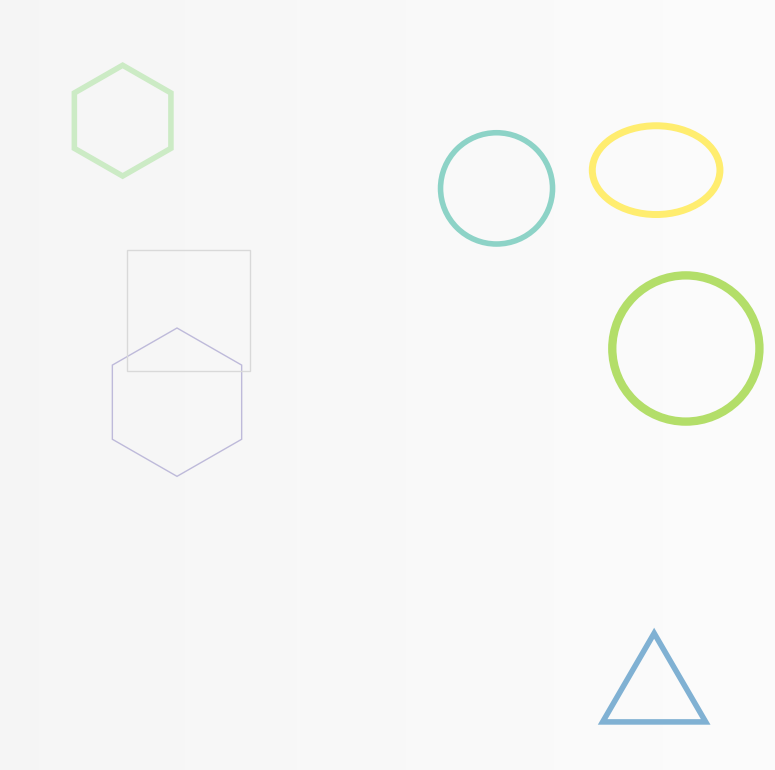[{"shape": "circle", "thickness": 2, "radius": 0.36, "center": [0.641, 0.755]}, {"shape": "hexagon", "thickness": 0.5, "radius": 0.48, "center": [0.228, 0.478]}, {"shape": "triangle", "thickness": 2, "radius": 0.38, "center": [0.844, 0.101]}, {"shape": "circle", "thickness": 3, "radius": 0.47, "center": [0.885, 0.547]}, {"shape": "square", "thickness": 0.5, "radius": 0.4, "center": [0.243, 0.597]}, {"shape": "hexagon", "thickness": 2, "radius": 0.36, "center": [0.158, 0.843]}, {"shape": "oval", "thickness": 2.5, "radius": 0.41, "center": [0.847, 0.779]}]